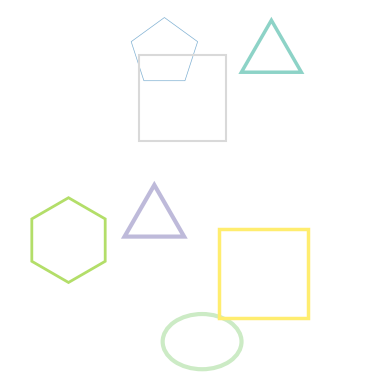[{"shape": "triangle", "thickness": 2.5, "radius": 0.45, "center": [0.705, 0.857]}, {"shape": "triangle", "thickness": 3, "radius": 0.45, "center": [0.401, 0.43]}, {"shape": "pentagon", "thickness": 0.5, "radius": 0.45, "center": [0.427, 0.864]}, {"shape": "hexagon", "thickness": 2, "radius": 0.55, "center": [0.178, 0.376]}, {"shape": "square", "thickness": 1.5, "radius": 0.56, "center": [0.474, 0.745]}, {"shape": "oval", "thickness": 3, "radius": 0.51, "center": [0.525, 0.113]}, {"shape": "square", "thickness": 2.5, "radius": 0.58, "center": [0.685, 0.289]}]